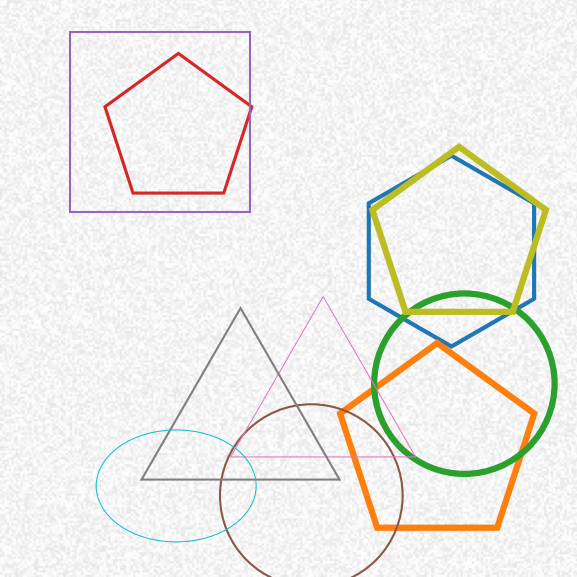[{"shape": "hexagon", "thickness": 2, "radius": 0.83, "center": [0.782, 0.564]}, {"shape": "pentagon", "thickness": 3, "radius": 0.88, "center": [0.757, 0.228]}, {"shape": "circle", "thickness": 3, "radius": 0.78, "center": [0.804, 0.335]}, {"shape": "pentagon", "thickness": 1.5, "radius": 0.67, "center": [0.309, 0.773]}, {"shape": "square", "thickness": 1, "radius": 0.78, "center": [0.277, 0.788]}, {"shape": "circle", "thickness": 1, "radius": 0.79, "center": [0.539, 0.141]}, {"shape": "triangle", "thickness": 0.5, "radius": 0.93, "center": [0.56, 0.3]}, {"shape": "triangle", "thickness": 1, "radius": 0.99, "center": [0.417, 0.268]}, {"shape": "pentagon", "thickness": 3, "radius": 0.79, "center": [0.795, 0.587]}, {"shape": "oval", "thickness": 0.5, "radius": 0.69, "center": [0.305, 0.158]}]